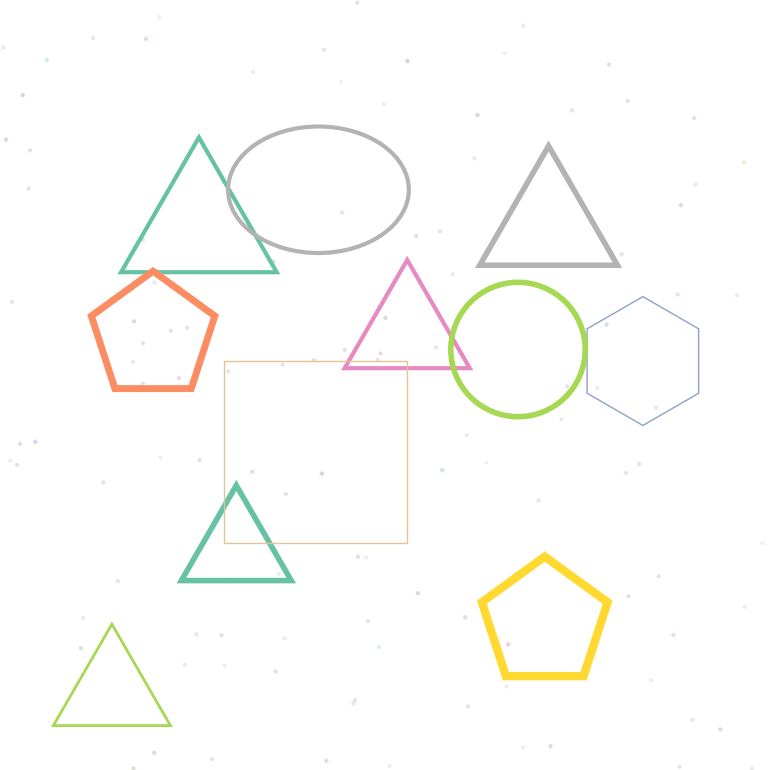[{"shape": "triangle", "thickness": 2, "radius": 0.41, "center": [0.307, 0.287]}, {"shape": "triangle", "thickness": 1.5, "radius": 0.58, "center": [0.258, 0.705]}, {"shape": "pentagon", "thickness": 2.5, "radius": 0.42, "center": [0.199, 0.564]}, {"shape": "hexagon", "thickness": 0.5, "radius": 0.42, "center": [0.835, 0.531]}, {"shape": "triangle", "thickness": 1.5, "radius": 0.47, "center": [0.529, 0.569]}, {"shape": "circle", "thickness": 2, "radius": 0.44, "center": [0.673, 0.546]}, {"shape": "triangle", "thickness": 1, "radius": 0.44, "center": [0.145, 0.102]}, {"shape": "pentagon", "thickness": 3, "radius": 0.43, "center": [0.707, 0.191]}, {"shape": "square", "thickness": 0.5, "radius": 0.59, "center": [0.41, 0.413]}, {"shape": "oval", "thickness": 1.5, "radius": 0.59, "center": [0.414, 0.754]}, {"shape": "triangle", "thickness": 2, "radius": 0.52, "center": [0.712, 0.707]}]